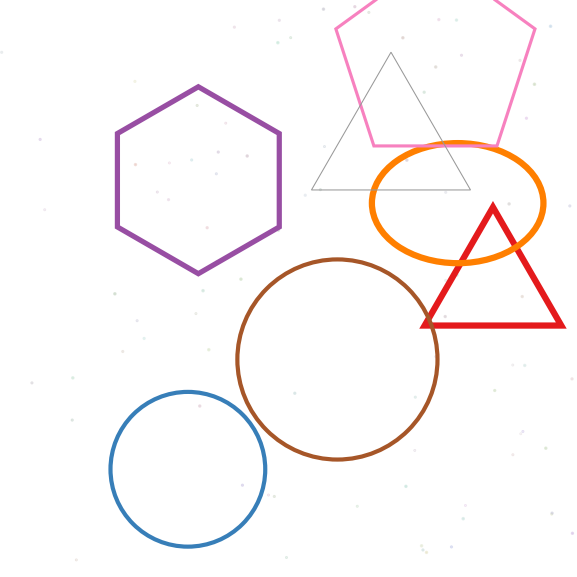[{"shape": "triangle", "thickness": 3, "radius": 0.68, "center": [0.854, 0.504]}, {"shape": "circle", "thickness": 2, "radius": 0.67, "center": [0.325, 0.187]}, {"shape": "hexagon", "thickness": 2.5, "radius": 0.81, "center": [0.343, 0.687]}, {"shape": "oval", "thickness": 3, "radius": 0.74, "center": [0.792, 0.647]}, {"shape": "circle", "thickness": 2, "radius": 0.87, "center": [0.584, 0.377]}, {"shape": "pentagon", "thickness": 1.5, "radius": 0.91, "center": [0.754, 0.893]}, {"shape": "triangle", "thickness": 0.5, "radius": 0.8, "center": [0.677, 0.75]}]